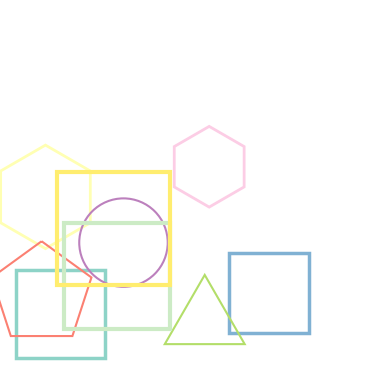[{"shape": "square", "thickness": 2.5, "radius": 0.57, "center": [0.157, 0.184]}, {"shape": "hexagon", "thickness": 2, "radius": 0.67, "center": [0.118, 0.489]}, {"shape": "pentagon", "thickness": 1.5, "radius": 0.68, "center": [0.108, 0.237]}, {"shape": "square", "thickness": 2.5, "radius": 0.52, "center": [0.699, 0.239]}, {"shape": "triangle", "thickness": 1.5, "radius": 0.6, "center": [0.532, 0.166]}, {"shape": "hexagon", "thickness": 2, "radius": 0.52, "center": [0.543, 0.567]}, {"shape": "circle", "thickness": 1.5, "radius": 0.57, "center": [0.321, 0.37]}, {"shape": "square", "thickness": 3, "radius": 0.69, "center": [0.304, 0.282]}, {"shape": "square", "thickness": 3, "radius": 0.73, "center": [0.295, 0.406]}]